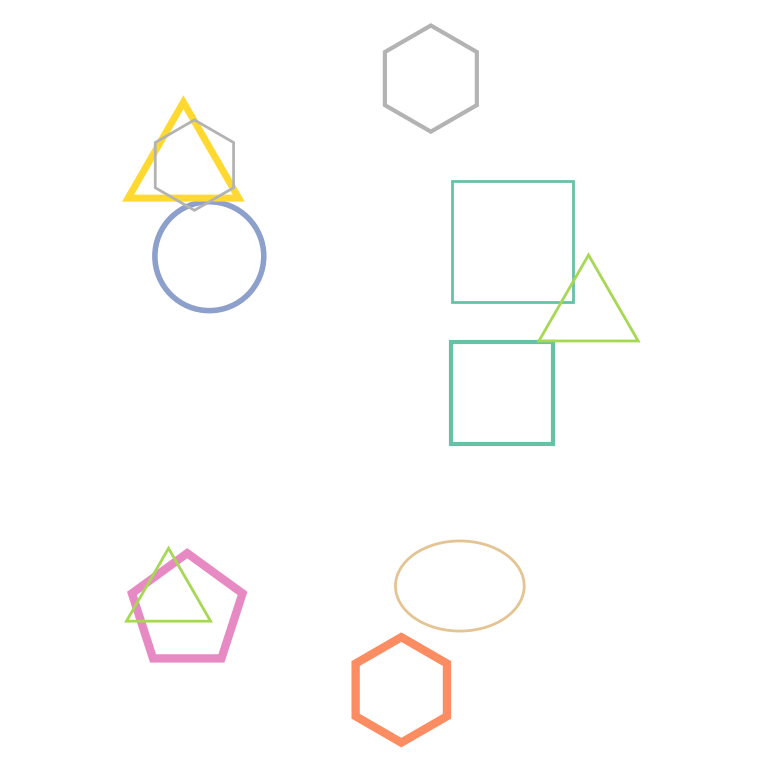[{"shape": "square", "thickness": 1, "radius": 0.39, "center": [0.666, 0.687]}, {"shape": "square", "thickness": 1.5, "radius": 0.33, "center": [0.652, 0.489]}, {"shape": "hexagon", "thickness": 3, "radius": 0.34, "center": [0.521, 0.104]}, {"shape": "circle", "thickness": 2, "radius": 0.35, "center": [0.272, 0.667]}, {"shape": "pentagon", "thickness": 3, "radius": 0.38, "center": [0.243, 0.206]}, {"shape": "triangle", "thickness": 1, "radius": 0.32, "center": [0.219, 0.225]}, {"shape": "triangle", "thickness": 1, "radius": 0.37, "center": [0.764, 0.594]}, {"shape": "triangle", "thickness": 2.5, "radius": 0.42, "center": [0.238, 0.784]}, {"shape": "oval", "thickness": 1, "radius": 0.42, "center": [0.597, 0.239]}, {"shape": "hexagon", "thickness": 1, "radius": 0.29, "center": [0.252, 0.786]}, {"shape": "hexagon", "thickness": 1.5, "radius": 0.34, "center": [0.56, 0.898]}]